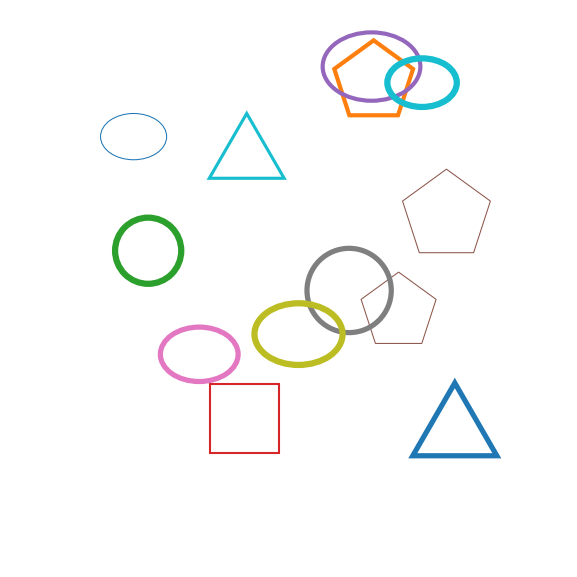[{"shape": "triangle", "thickness": 2.5, "radius": 0.42, "center": [0.788, 0.252]}, {"shape": "oval", "thickness": 0.5, "radius": 0.29, "center": [0.231, 0.763]}, {"shape": "pentagon", "thickness": 2, "radius": 0.36, "center": [0.647, 0.858]}, {"shape": "circle", "thickness": 3, "radius": 0.29, "center": [0.257, 0.565]}, {"shape": "square", "thickness": 1, "radius": 0.3, "center": [0.423, 0.274]}, {"shape": "oval", "thickness": 2, "radius": 0.42, "center": [0.643, 0.884]}, {"shape": "pentagon", "thickness": 0.5, "radius": 0.34, "center": [0.69, 0.46]}, {"shape": "pentagon", "thickness": 0.5, "radius": 0.4, "center": [0.773, 0.626]}, {"shape": "oval", "thickness": 2.5, "radius": 0.34, "center": [0.345, 0.386]}, {"shape": "circle", "thickness": 2.5, "radius": 0.36, "center": [0.605, 0.496]}, {"shape": "oval", "thickness": 3, "radius": 0.38, "center": [0.517, 0.421]}, {"shape": "triangle", "thickness": 1.5, "radius": 0.37, "center": [0.427, 0.728]}, {"shape": "oval", "thickness": 3, "radius": 0.3, "center": [0.731, 0.856]}]